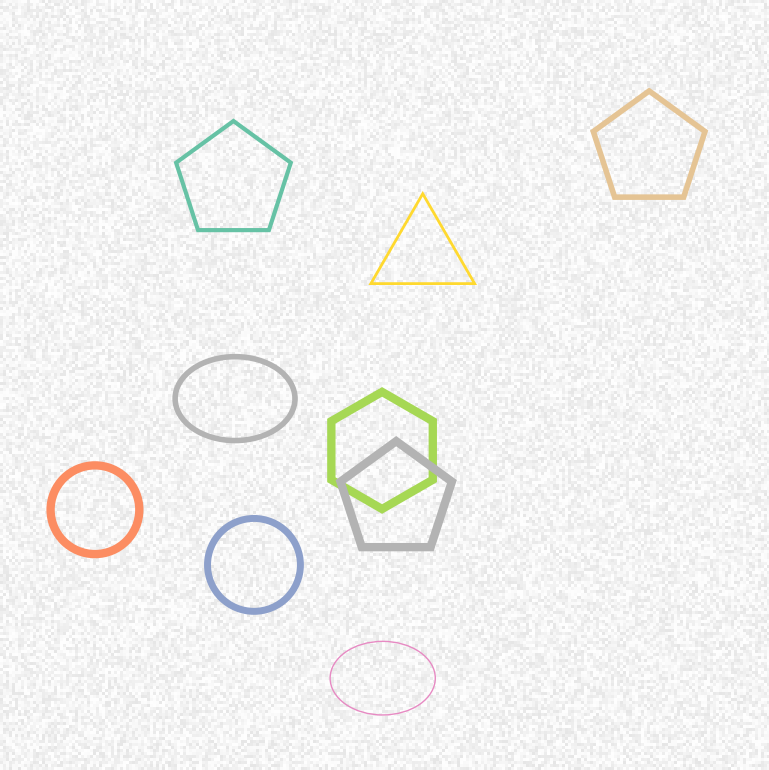[{"shape": "pentagon", "thickness": 1.5, "radius": 0.39, "center": [0.303, 0.764]}, {"shape": "circle", "thickness": 3, "radius": 0.29, "center": [0.123, 0.338]}, {"shape": "circle", "thickness": 2.5, "radius": 0.3, "center": [0.33, 0.266]}, {"shape": "oval", "thickness": 0.5, "radius": 0.34, "center": [0.497, 0.119]}, {"shape": "hexagon", "thickness": 3, "radius": 0.38, "center": [0.496, 0.415]}, {"shape": "triangle", "thickness": 1, "radius": 0.39, "center": [0.549, 0.671]}, {"shape": "pentagon", "thickness": 2, "radius": 0.38, "center": [0.843, 0.806]}, {"shape": "oval", "thickness": 2, "radius": 0.39, "center": [0.305, 0.482]}, {"shape": "pentagon", "thickness": 3, "radius": 0.38, "center": [0.515, 0.351]}]